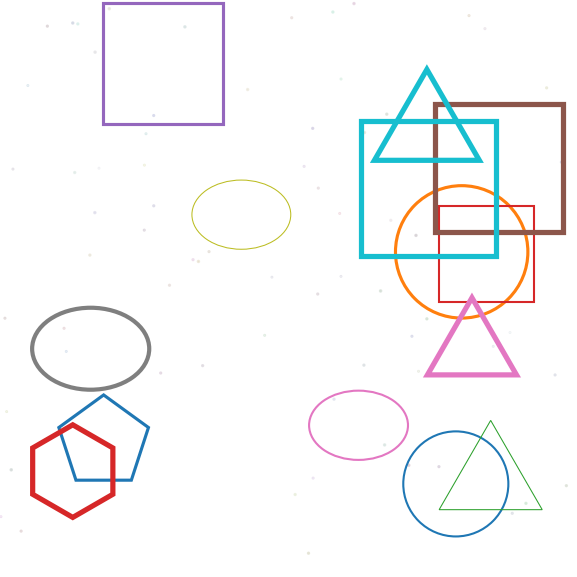[{"shape": "circle", "thickness": 1, "radius": 0.45, "center": [0.789, 0.161]}, {"shape": "pentagon", "thickness": 1.5, "radius": 0.41, "center": [0.179, 0.234]}, {"shape": "circle", "thickness": 1.5, "radius": 0.57, "center": [0.799, 0.563]}, {"shape": "triangle", "thickness": 0.5, "radius": 0.52, "center": [0.85, 0.168]}, {"shape": "hexagon", "thickness": 2.5, "radius": 0.4, "center": [0.126, 0.183]}, {"shape": "square", "thickness": 1, "radius": 0.41, "center": [0.842, 0.559]}, {"shape": "square", "thickness": 1.5, "radius": 0.52, "center": [0.282, 0.89]}, {"shape": "square", "thickness": 2.5, "radius": 0.55, "center": [0.864, 0.709]}, {"shape": "triangle", "thickness": 2.5, "radius": 0.45, "center": [0.817, 0.395]}, {"shape": "oval", "thickness": 1, "radius": 0.43, "center": [0.621, 0.263]}, {"shape": "oval", "thickness": 2, "radius": 0.51, "center": [0.157, 0.395]}, {"shape": "oval", "thickness": 0.5, "radius": 0.43, "center": [0.418, 0.627]}, {"shape": "square", "thickness": 2.5, "radius": 0.58, "center": [0.743, 0.672]}, {"shape": "triangle", "thickness": 2.5, "radius": 0.52, "center": [0.739, 0.774]}]